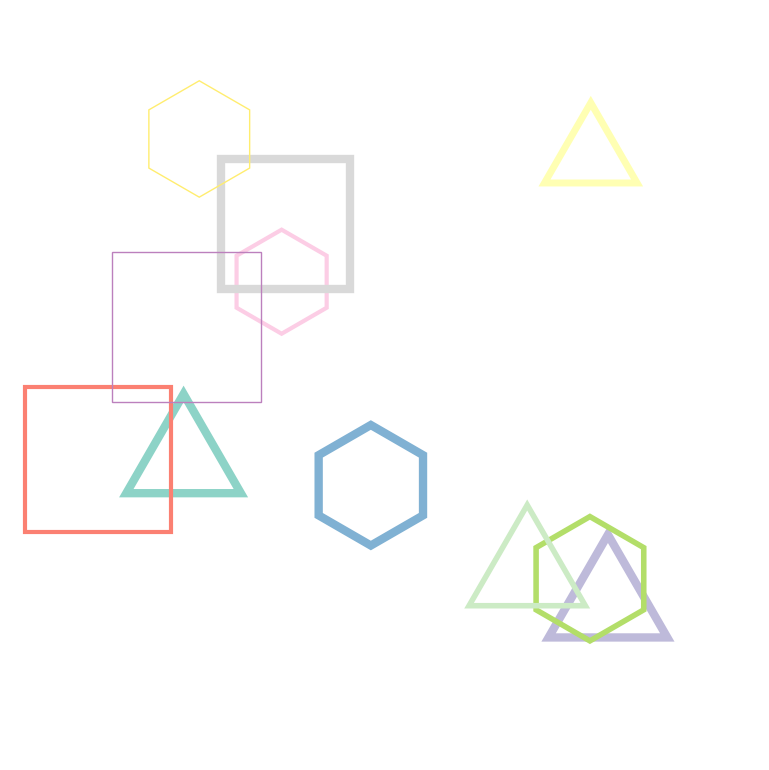[{"shape": "triangle", "thickness": 3, "radius": 0.43, "center": [0.238, 0.402]}, {"shape": "triangle", "thickness": 2.5, "radius": 0.35, "center": [0.767, 0.797]}, {"shape": "triangle", "thickness": 3, "radius": 0.44, "center": [0.79, 0.217]}, {"shape": "square", "thickness": 1.5, "radius": 0.47, "center": [0.127, 0.403]}, {"shape": "hexagon", "thickness": 3, "radius": 0.39, "center": [0.482, 0.37]}, {"shape": "hexagon", "thickness": 2, "radius": 0.4, "center": [0.766, 0.248]}, {"shape": "hexagon", "thickness": 1.5, "radius": 0.34, "center": [0.366, 0.634]}, {"shape": "square", "thickness": 3, "radius": 0.42, "center": [0.371, 0.709]}, {"shape": "square", "thickness": 0.5, "radius": 0.49, "center": [0.242, 0.576]}, {"shape": "triangle", "thickness": 2, "radius": 0.44, "center": [0.685, 0.257]}, {"shape": "hexagon", "thickness": 0.5, "radius": 0.38, "center": [0.259, 0.82]}]